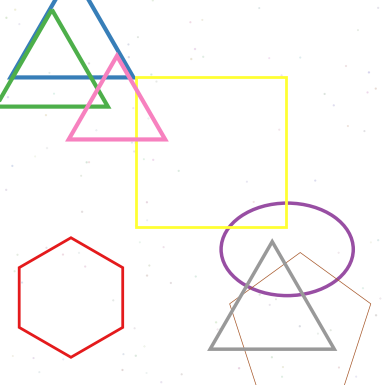[{"shape": "hexagon", "thickness": 2, "radius": 0.78, "center": [0.184, 0.227]}, {"shape": "triangle", "thickness": 3, "radius": 0.92, "center": [0.187, 0.891]}, {"shape": "triangle", "thickness": 3, "radius": 0.84, "center": [0.135, 0.807]}, {"shape": "oval", "thickness": 2.5, "radius": 0.86, "center": [0.746, 0.352]}, {"shape": "square", "thickness": 2, "radius": 0.97, "center": [0.549, 0.604]}, {"shape": "pentagon", "thickness": 0.5, "radius": 0.96, "center": [0.78, 0.151]}, {"shape": "triangle", "thickness": 3, "radius": 0.72, "center": [0.304, 0.71]}, {"shape": "triangle", "thickness": 2.5, "radius": 0.93, "center": [0.707, 0.186]}]